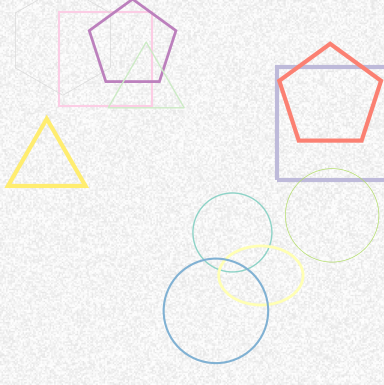[{"shape": "circle", "thickness": 1, "radius": 0.51, "center": [0.604, 0.396]}, {"shape": "oval", "thickness": 2, "radius": 0.55, "center": [0.678, 0.284]}, {"shape": "square", "thickness": 3, "radius": 0.73, "center": [0.865, 0.679]}, {"shape": "pentagon", "thickness": 3, "radius": 0.69, "center": [0.858, 0.747]}, {"shape": "circle", "thickness": 1.5, "radius": 0.68, "center": [0.561, 0.193]}, {"shape": "circle", "thickness": 0.5, "radius": 0.61, "center": [0.863, 0.441]}, {"shape": "square", "thickness": 1.5, "radius": 0.61, "center": [0.274, 0.846]}, {"shape": "hexagon", "thickness": 0.5, "radius": 0.71, "center": [0.163, 0.895]}, {"shape": "pentagon", "thickness": 2, "radius": 0.59, "center": [0.344, 0.884]}, {"shape": "triangle", "thickness": 1, "radius": 0.57, "center": [0.38, 0.777]}, {"shape": "triangle", "thickness": 3, "radius": 0.58, "center": [0.121, 0.575]}]